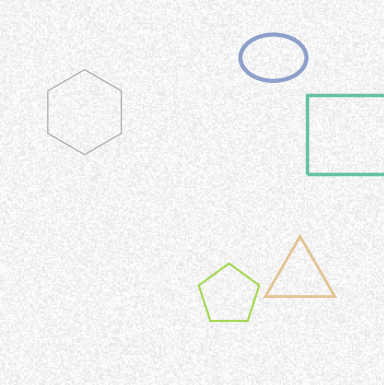[{"shape": "square", "thickness": 2.5, "radius": 0.52, "center": [0.9, 0.651]}, {"shape": "oval", "thickness": 3, "radius": 0.43, "center": [0.71, 0.85]}, {"shape": "pentagon", "thickness": 1.5, "radius": 0.41, "center": [0.595, 0.233]}, {"shape": "triangle", "thickness": 2, "radius": 0.52, "center": [0.779, 0.282]}, {"shape": "hexagon", "thickness": 1, "radius": 0.55, "center": [0.22, 0.709]}]